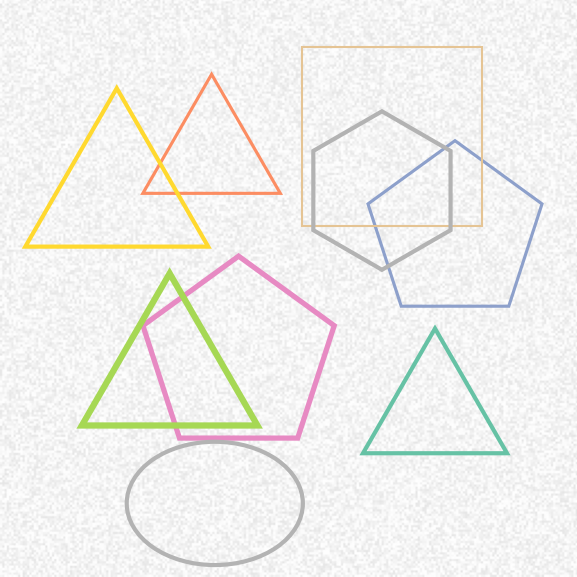[{"shape": "triangle", "thickness": 2, "radius": 0.72, "center": [0.753, 0.286]}, {"shape": "triangle", "thickness": 1.5, "radius": 0.69, "center": [0.366, 0.733]}, {"shape": "pentagon", "thickness": 1.5, "radius": 0.79, "center": [0.788, 0.597]}, {"shape": "pentagon", "thickness": 2.5, "radius": 0.87, "center": [0.413, 0.381]}, {"shape": "triangle", "thickness": 3, "radius": 0.88, "center": [0.294, 0.35]}, {"shape": "triangle", "thickness": 2, "radius": 0.91, "center": [0.202, 0.664]}, {"shape": "square", "thickness": 1, "radius": 0.78, "center": [0.679, 0.763]}, {"shape": "hexagon", "thickness": 2, "radius": 0.69, "center": [0.661, 0.669]}, {"shape": "oval", "thickness": 2, "radius": 0.76, "center": [0.372, 0.127]}]